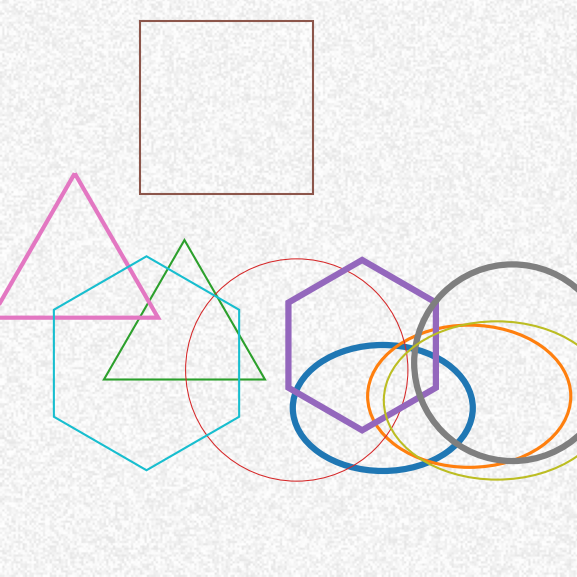[{"shape": "oval", "thickness": 3, "radius": 0.78, "center": [0.663, 0.293]}, {"shape": "oval", "thickness": 1.5, "radius": 0.88, "center": [0.812, 0.313]}, {"shape": "triangle", "thickness": 1, "radius": 0.81, "center": [0.319, 0.422]}, {"shape": "circle", "thickness": 0.5, "radius": 0.96, "center": [0.514, 0.358]}, {"shape": "hexagon", "thickness": 3, "radius": 0.74, "center": [0.627, 0.401]}, {"shape": "square", "thickness": 1, "radius": 0.75, "center": [0.392, 0.813]}, {"shape": "triangle", "thickness": 2, "radius": 0.83, "center": [0.129, 0.532]}, {"shape": "circle", "thickness": 3, "radius": 0.85, "center": [0.887, 0.371]}, {"shape": "oval", "thickness": 1, "radius": 0.98, "center": [0.86, 0.306]}, {"shape": "hexagon", "thickness": 1, "radius": 0.93, "center": [0.254, 0.37]}]